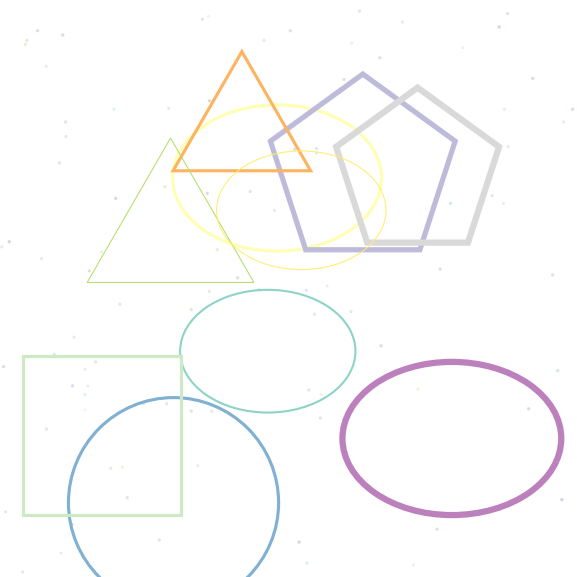[{"shape": "oval", "thickness": 1, "radius": 0.76, "center": [0.464, 0.391]}, {"shape": "oval", "thickness": 1.5, "radius": 0.9, "center": [0.48, 0.691]}, {"shape": "pentagon", "thickness": 2.5, "radius": 0.84, "center": [0.628, 0.703]}, {"shape": "circle", "thickness": 1.5, "radius": 0.91, "center": [0.3, 0.129]}, {"shape": "triangle", "thickness": 1.5, "radius": 0.69, "center": [0.419, 0.772]}, {"shape": "triangle", "thickness": 0.5, "radius": 0.83, "center": [0.295, 0.593]}, {"shape": "pentagon", "thickness": 3, "radius": 0.74, "center": [0.723, 0.699]}, {"shape": "oval", "thickness": 3, "radius": 0.95, "center": [0.782, 0.24]}, {"shape": "square", "thickness": 1.5, "radius": 0.69, "center": [0.177, 0.245]}, {"shape": "oval", "thickness": 0.5, "radius": 0.73, "center": [0.522, 0.635]}]